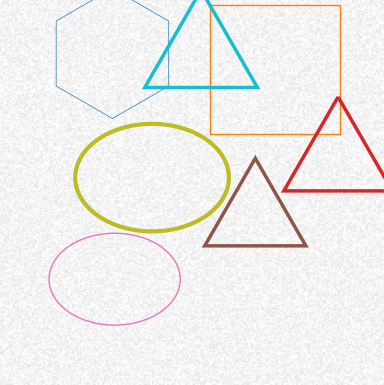[{"shape": "hexagon", "thickness": 0.5, "radius": 0.84, "center": [0.292, 0.861]}, {"shape": "square", "thickness": 1, "radius": 0.84, "center": [0.714, 0.82]}, {"shape": "triangle", "thickness": 2.5, "radius": 0.81, "center": [0.878, 0.586]}, {"shape": "triangle", "thickness": 2.5, "radius": 0.76, "center": [0.663, 0.437]}, {"shape": "oval", "thickness": 1, "radius": 0.85, "center": [0.298, 0.275]}, {"shape": "oval", "thickness": 3, "radius": 1.0, "center": [0.395, 0.539]}, {"shape": "triangle", "thickness": 2.5, "radius": 0.84, "center": [0.522, 0.857]}]